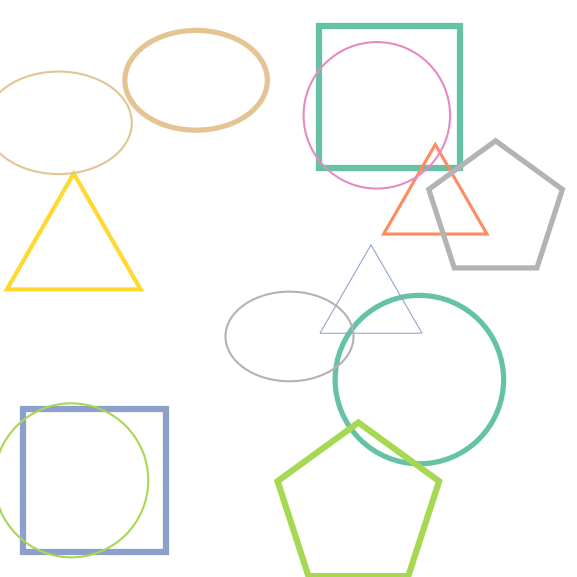[{"shape": "square", "thickness": 3, "radius": 0.61, "center": [0.675, 0.831]}, {"shape": "circle", "thickness": 2.5, "radius": 0.73, "center": [0.726, 0.342]}, {"shape": "triangle", "thickness": 1.5, "radius": 0.52, "center": [0.754, 0.646]}, {"shape": "triangle", "thickness": 0.5, "radius": 0.51, "center": [0.642, 0.473]}, {"shape": "square", "thickness": 3, "radius": 0.62, "center": [0.164, 0.167]}, {"shape": "circle", "thickness": 1, "radius": 0.63, "center": [0.653, 0.799]}, {"shape": "circle", "thickness": 1, "radius": 0.67, "center": [0.123, 0.167]}, {"shape": "pentagon", "thickness": 3, "radius": 0.74, "center": [0.621, 0.12]}, {"shape": "triangle", "thickness": 2, "radius": 0.67, "center": [0.128, 0.565]}, {"shape": "oval", "thickness": 2.5, "radius": 0.62, "center": [0.34, 0.86]}, {"shape": "oval", "thickness": 1, "radius": 0.63, "center": [0.101, 0.786]}, {"shape": "oval", "thickness": 1, "radius": 0.55, "center": [0.501, 0.417]}, {"shape": "pentagon", "thickness": 2.5, "radius": 0.61, "center": [0.858, 0.634]}]